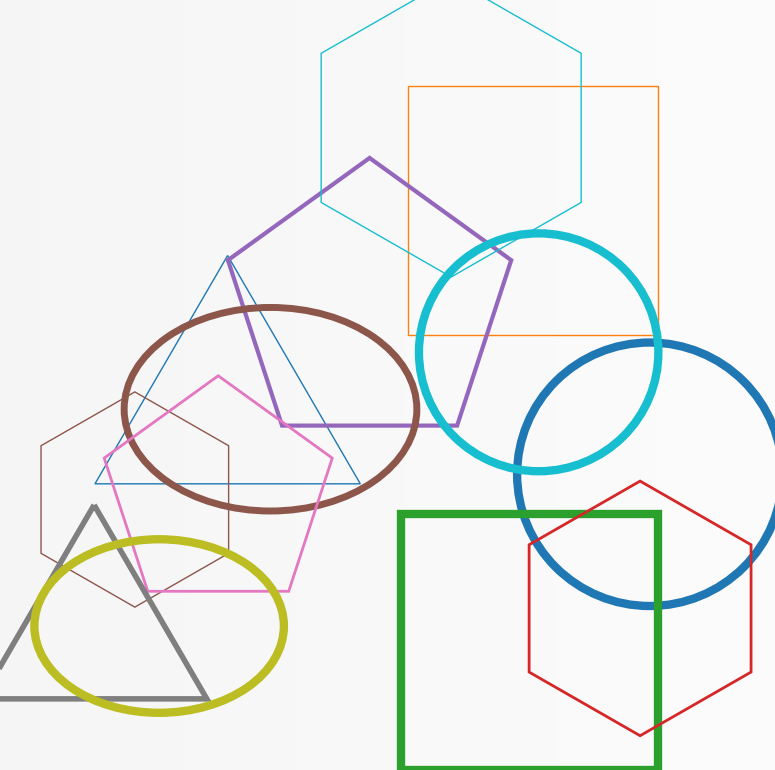[{"shape": "circle", "thickness": 3, "radius": 0.86, "center": [0.838, 0.384]}, {"shape": "triangle", "thickness": 0.5, "radius": 0.99, "center": [0.294, 0.47]}, {"shape": "square", "thickness": 0.5, "radius": 0.81, "center": [0.688, 0.727]}, {"shape": "square", "thickness": 3, "radius": 0.83, "center": [0.683, 0.166]}, {"shape": "hexagon", "thickness": 1, "radius": 0.83, "center": [0.826, 0.21]}, {"shape": "pentagon", "thickness": 1.5, "radius": 0.96, "center": [0.477, 0.603]}, {"shape": "hexagon", "thickness": 0.5, "radius": 0.7, "center": [0.174, 0.351]}, {"shape": "oval", "thickness": 2.5, "radius": 0.94, "center": [0.349, 0.469]}, {"shape": "pentagon", "thickness": 1, "radius": 0.77, "center": [0.282, 0.357]}, {"shape": "triangle", "thickness": 2, "radius": 0.84, "center": [0.121, 0.176]}, {"shape": "oval", "thickness": 3, "radius": 0.8, "center": [0.205, 0.187]}, {"shape": "circle", "thickness": 3, "radius": 0.77, "center": [0.695, 0.542]}, {"shape": "hexagon", "thickness": 0.5, "radius": 0.97, "center": [0.582, 0.834]}]